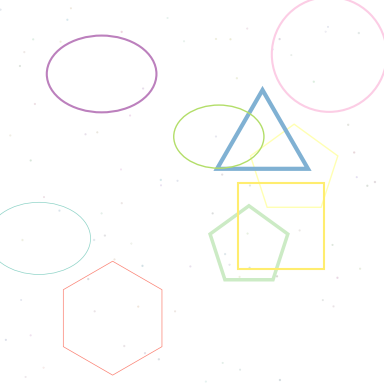[{"shape": "oval", "thickness": 0.5, "radius": 0.67, "center": [0.101, 0.381]}, {"shape": "pentagon", "thickness": 1, "radius": 0.6, "center": [0.764, 0.558]}, {"shape": "hexagon", "thickness": 0.5, "radius": 0.74, "center": [0.293, 0.174]}, {"shape": "triangle", "thickness": 3, "radius": 0.68, "center": [0.682, 0.63]}, {"shape": "oval", "thickness": 1, "radius": 0.59, "center": [0.568, 0.645]}, {"shape": "circle", "thickness": 1.5, "radius": 0.75, "center": [0.855, 0.859]}, {"shape": "oval", "thickness": 1.5, "radius": 0.71, "center": [0.264, 0.808]}, {"shape": "pentagon", "thickness": 2.5, "radius": 0.53, "center": [0.647, 0.359]}, {"shape": "square", "thickness": 1.5, "radius": 0.56, "center": [0.73, 0.413]}]